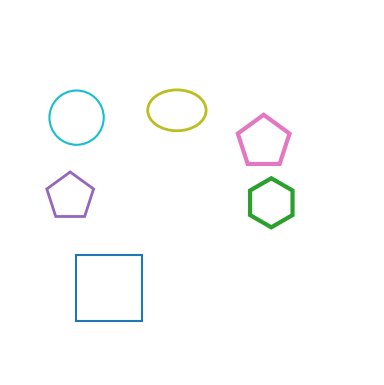[{"shape": "square", "thickness": 1.5, "radius": 0.43, "center": [0.283, 0.253]}, {"shape": "hexagon", "thickness": 3, "radius": 0.32, "center": [0.705, 0.473]}, {"shape": "pentagon", "thickness": 2, "radius": 0.32, "center": [0.182, 0.489]}, {"shape": "pentagon", "thickness": 3, "radius": 0.35, "center": [0.685, 0.631]}, {"shape": "oval", "thickness": 2, "radius": 0.38, "center": [0.46, 0.713]}, {"shape": "circle", "thickness": 1.5, "radius": 0.35, "center": [0.199, 0.694]}]